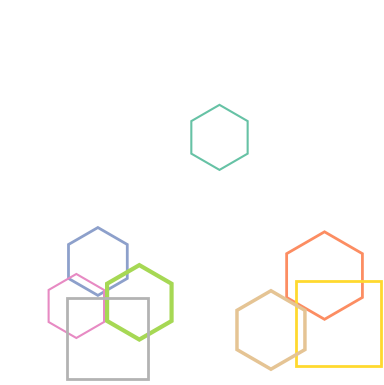[{"shape": "hexagon", "thickness": 1.5, "radius": 0.42, "center": [0.57, 0.643]}, {"shape": "hexagon", "thickness": 2, "radius": 0.57, "center": [0.843, 0.284]}, {"shape": "hexagon", "thickness": 2, "radius": 0.44, "center": [0.254, 0.321]}, {"shape": "hexagon", "thickness": 1.5, "radius": 0.42, "center": [0.198, 0.205]}, {"shape": "hexagon", "thickness": 3, "radius": 0.48, "center": [0.362, 0.215]}, {"shape": "square", "thickness": 2, "radius": 0.55, "center": [0.879, 0.159]}, {"shape": "hexagon", "thickness": 2.5, "radius": 0.51, "center": [0.704, 0.143]}, {"shape": "square", "thickness": 2, "radius": 0.52, "center": [0.279, 0.121]}]